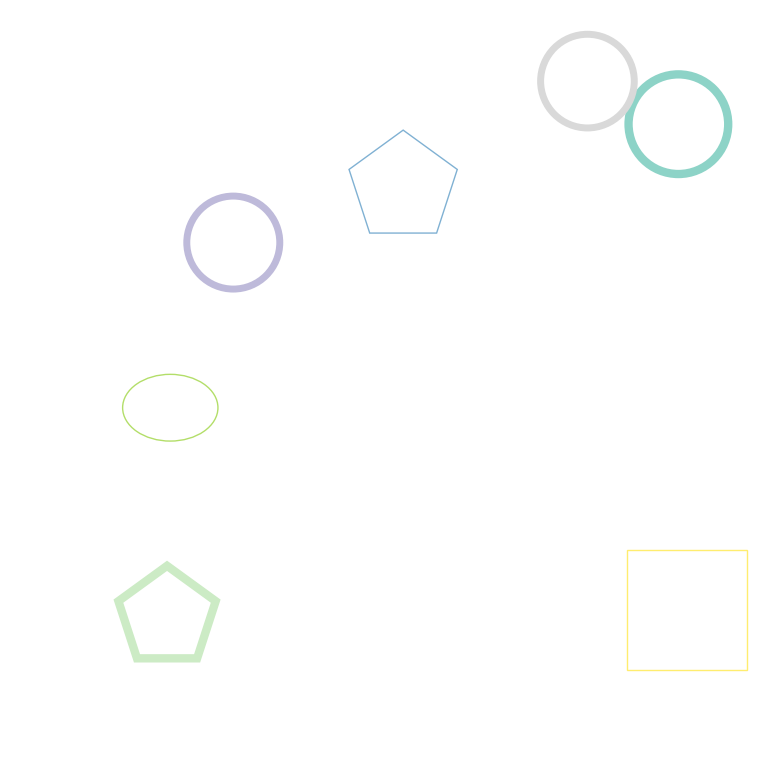[{"shape": "circle", "thickness": 3, "radius": 0.32, "center": [0.881, 0.839]}, {"shape": "circle", "thickness": 2.5, "radius": 0.3, "center": [0.303, 0.685]}, {"shape": "pentagon", "thickness": 0.5, "radius": 0.37, "center": [0.524, 0.757]}, {"shape": "oval", "thickness": 0.5, "radius": 0.31, "center": [0.221, 0.471]}, {"shape": "circle", "thickness": 2.5, "radius": 0.3, "center": [0.763, 0.895]}, {"shape": "pentagon", "thickness": 3, "radius": 0.33, "center": [0.217, 0.199]}, {"shape": "square", "thickness": 0.5, "radius": 0.39, "center": [0.892, 0.208]}]